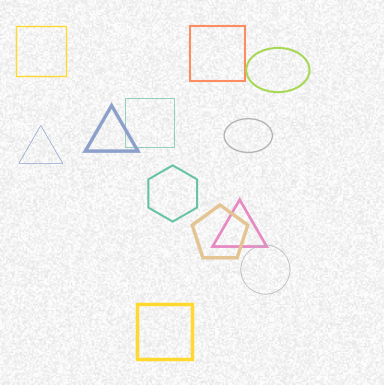[{"shape": "square", "thickness": 0.5, "radius": 0.32, "center": [0.388, 0.682]}, {"shape": "hexagon", "thickness": 1.5, "radius": 0.37, "center": [0.449, 0.497]}, {"shape": "square", "thickness": 1.5, "radius": 0.36, "center": [0.564, 0.861]}, {"shape": "triangle", "thickness": 2.5, "radius": 0.39, "center": [0.29, 0.647]}, {"shape": "triangle", "thickness": 0.5, "radius": 0.33, "center": [0.106, 0.608]}, {"shape": "triangle", "thickness": 2, "radius": 0.41, "center": [0.623, 0.4]}, {"shape": "oval", "thickness": 1.5, "radius": 0.41, "center": [0.722, 0.818]}, {"shape": "square", "thickness": 1, "radius": 0.33, "center": [0.106, 0.868]}, {"shape": "square", "thickness": 2.5, "radius": 0.36, "center": [0.427, 0.139]}, {"shape": "pentagon", "thickness": 2.5, "radius": 0.38, "center": [0.571, 0.392]}, {"shape": "circle", "thickness": 0.5, "radius": 0.32, "center": [0.689, 0.3]}, {"shape": "oval", "thickness": 1, "radius": 0.31, "center": [0.645, 0.648]}]